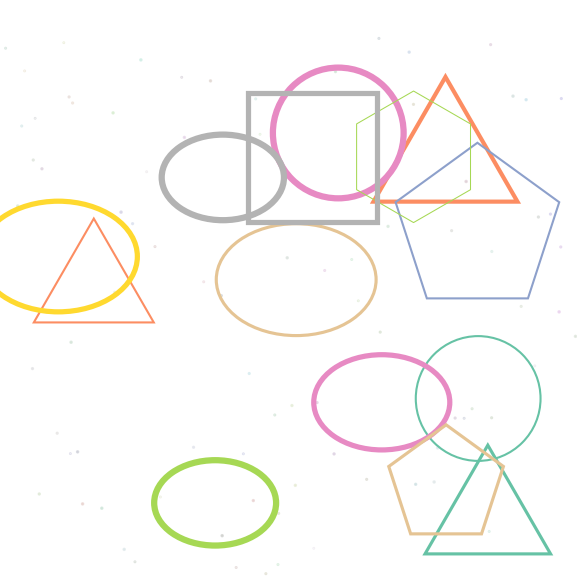[{"shape": "triangle", "thickness": 1.5, "radius": 0.63, "center": [0.845, 0.103]}, {"shape": "circle", "thickness": 1, "radius": 0.54, "center": [0.828, 0.309]}, {"shape": "triangle", "thickness": 2, "radius": 0.72, "center": [0.771, 0.722]}, {"shape": "triangle", "thickness": 1, "radius": 0.6, "center": [0.162, 0.501]}, {"shape": "pentagon", "thickness": 1, "radius": 0.74, "center": [0.827, 0.603]}, {"shape": "oval", "thickness": 2.5, "radius": 0.59, "center": [0.661, 0.302]}, {"shape": "circle", "thickness": 3, "radius": 0.57, "center": [0.586, 0.769]}, {"shape": "hexagon", "thickness": 0.5, "radius": 0.57, "center": [0.716, 0.728]}, {"shape": "oval", "thickness": 3, "radius": 0.53, "center": [0.373, 0.128]}, {"shape": "oval", "thickness": 2.5, "radius": 0.68, "center": [0.101, 0.555]}, {"shape": "oval", "thickness": 1.5, "radius": 0.69, "center": [0.513, 0.515]}, {"shape": "pentagon", "thickness": 1.5, "radius": 0.52, "center": [0.772, 0.159]}, {"shape": "square", "thickness": 2.5, "radius": 0.56, "center": [0.542, 0.726]}, {"shape": "oval", "thickness": 3, "radius": 0.53, "center": [0.386, 0.692]}]